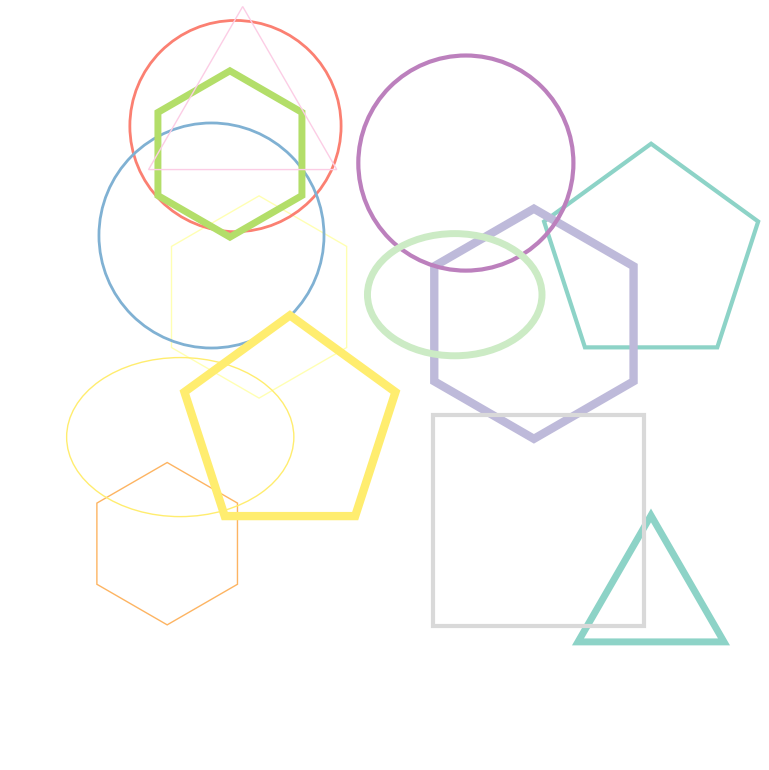[{"shape": "triangle", "thickness": 2.5, "radius": 0.55, "center": [0.845, 0.221]}, {"shape": "pentagon", "thickness": 1.5, "radius": 0.73, "center": [0.846, 0.667]}, {"shape": "hexagon", "thickness": 0.5, "radius": 0.66, "center": [0.336, 0.614]}, {"shape": "hexagon", "thickness": 3, "radius": 0.75, "center": [0.693, 0.58]}, {"shape": "circle", "thickness": 1, "radius": 0.69, "center": [0.306, 0.836]}, {"shape": "circle", "thickness": 1, "radius": 0.73, "center": [0.275, 0.694]}, {"shape": "hexagon", "thickness": 0.5, "radius": 0.53, "center": [0.217, 0.294]}, {"shape": "hexagon", "thickness": 2.5, "radius": 0.54, "center": [0.299, 0.8]}, {"shape": "triangle", "thickness": 0.5, "radius": 0.71, "center": [0.315, 0.85]}, {"shape": "square", "thickness": 1.5, "radius": 0.68, "center": [0.699, 0.324]}, {"shape": "circle", "thickness": 1.5, "radius": 0.7, "center": [0.605, 0.788]}, {"shape": "oval", "thickness": 2.5, "radius": 0.57, "center": [0.591, 0.617]}, {"shape": "oval", "thickness": 0.5, "radius": 0.74, "center": [0.234, 0.432]}, {"shape": "pentagon", "thickness": 3, "radius": 0.72, "center": [0.377, 0.446]}]